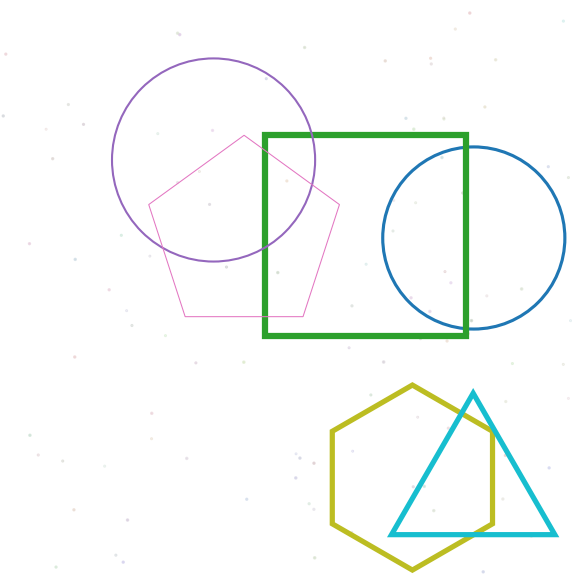[{"shape": "circle", "thickness": 1.5, "radius": 0.79, "center": [0.82, 0.587]}, {"shape": "square", "thickness": 3, "radius": 0.87, "center": [0.633, 0.592]}, {"shape": "circle", "thickness": 1, "radius": 0.88, "center": [0.37, 0.722]}, {"shape": "pentagon", "thickness": 0.5, "radius": 0.87, "center": [0.423, 0.591]}, {"shape": "hexagon", "thickness": 2.5, "radius": 0.8, "center": [0.714, 0.172]}, {"shape": "triangle", "thickness": 2.5, "radius": 0.82, "center": [0.819, 0.155]}]